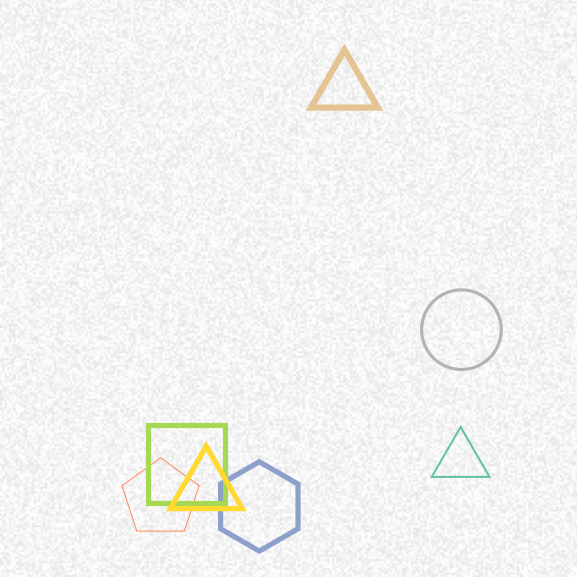[{"shape": "triangle", "thickness": 1, "radius": 0.29, "center": [0.798, 0.202]}, {"shape": "pentagon", "thickness": 0.5, "radius": 0.35, "center": [0.278, 0.136]}, {"shape": "hexagon", "thickness": 2.5, "radius": 0.39, "center": [0.449, 0.122]}, {"shape": "square", "thickness": 2.5, "radius": 0.33, "center": [0.323, 0.195]}, {"shape": "triangle", "thickness": 2.5, "radius": 0.36, "center": [0.357, 0.154]}, {"shape": "triangle", "thickness": 3, "radius": 0.33, "center": [0.597, 0.846]}, {"shape": "circle", "thickness": 1.5, "radius": 0.34, "center": [0.799, 0.428]}]